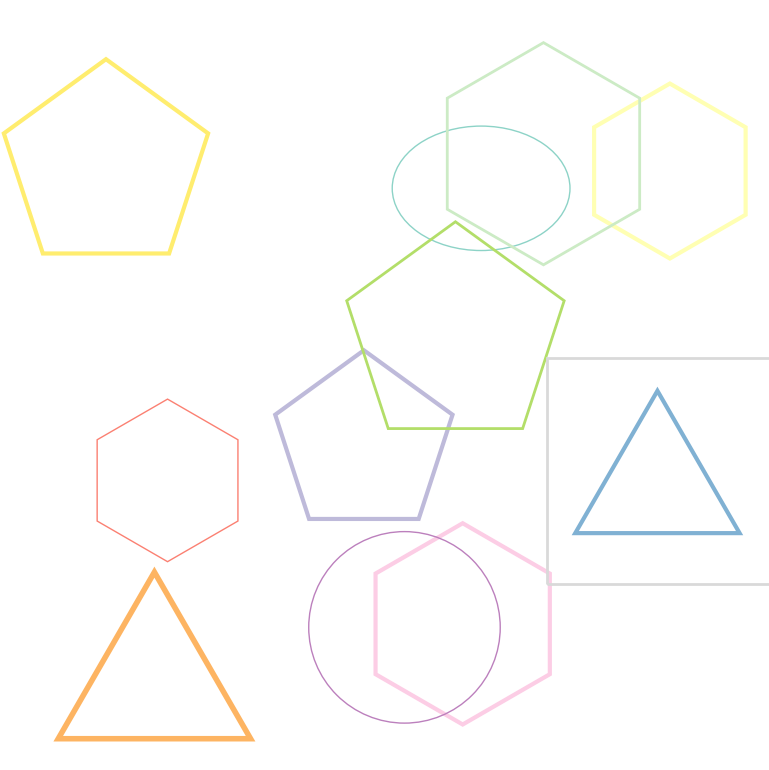[{"shape": "oval", "thickness": 0.5, "radius": 0.58, "center": [0.625, 0.755]}, {"shape": "hexagon", "thickness": 1.5, "radius": 0.57, "center": [0.87, 0.778]}, {"shape": "pentagon", "thickness": 1.5, "radius": 0.61, "center": [0.473, 0.424]}, {"shape": "hexagon", "thickness": 0.5, "radius": 0.53, "center": [0.218, 0.376]}, {"shape": "triangle", "thickness": 1.5, "radius": 0.62, "center": [0.854, 0.369]}, {"shape": "triangle", "thickness": 2, "radius": 0.72, "center": [0.201, 0.113]}, {"shape": "pentagon", "thickness": 1, "radius": 0.74, "center": [0.591, 0.564]}, {"shape": "hexagon", "thickness": 1.5, "radius": 0.65, "center": [0.601, 0.19]}, {"shape": "square", "thickness": 1, "radius": 0.73, "center": [0.857, 0.388]}, {"shape": "circle", "thickness": 0.5, "radius": 0.62, "center": [0.525, 0.185]}, {"shape": "hexagon", "thickness": 1, "radius": 0.72, "center": [0.706, 0.8]}, {"shape": "pentagon", "thickness": 1.5, "radius": 0.7, "center": [0.138, 0.784]}]